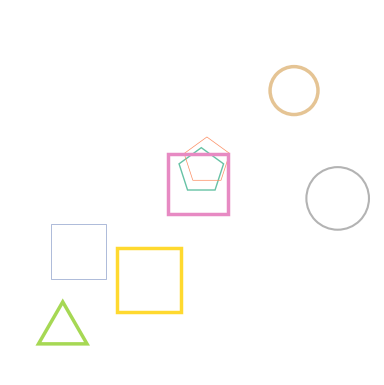[{"shape": "pentagon", "thickness": 1, "radius": 0.3, "center": [0.523, 0.556]}, {"shape": "pentagon", "thickness": 0.5, "radius": 0.31, "center": [0.537, 0.582]}, {"shape": "square", "thickness": 0.5, "radius": 0.35, "center": [0.204, 0.347]}, {"shape": "square", "thickness": 2.5, "radius": 0.39, "center": [0.515, 0.521]}, {"shape": "triangle", "thickness": 2.5, "radius": 0.36, "center": [0.163, 0.143]}, {"shape": "square", "thickness": 2.5, "radius": 0.42, "center": [0.386, 0.273]}, {"shape": "circle", "thickness": 2.5, "radius": 0.31, "center": [0.764, 0.765]}, {"shape": "circle", "thickness": 1.5, "radius": 0.41, "center": [0.877, 0.485]}]